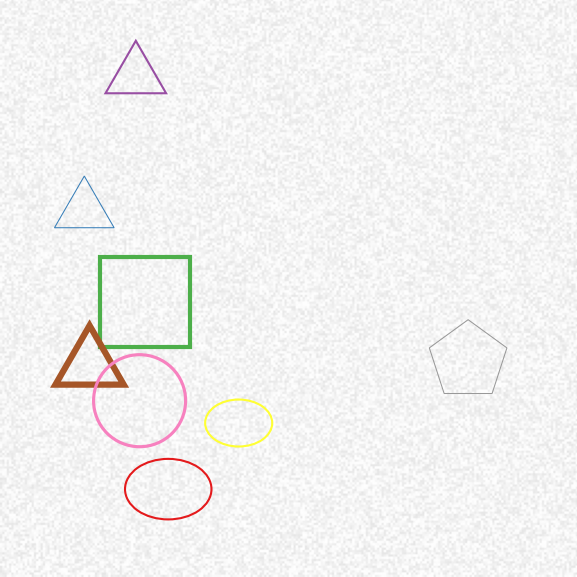[{"shape": "oval", "thickness": 1, "radius": 0.37, "center": [0.291, 0.152]}, {"shape": "triangle", "thickness": 0.5, "radius": 0.3, "center": [0.146, 0.635]}, {"shape": "square", "thickness": 2, "radius": 0.39, "center": [0.252, 0.477]}, {"shape": "triangle", "thickness": 1, "radius": 0.3, "center": [0.235, 0.868]}, {"shape": "oval", "thickness": 1, "radius": 0.29, "center": [0.413, 0.267]}, {"shape": "triangle", "thickness": 3, "radius": 0.34, "center": [0.155, 0.367]}, {"shape": "circle", "thickness": 1.5, "radius": 0.4, "center": [0.242, 0.305]}, {"shape": "pentagon", "thickness": 0.5, "radius": 0.35, "center": [0.811, 0.375]}]